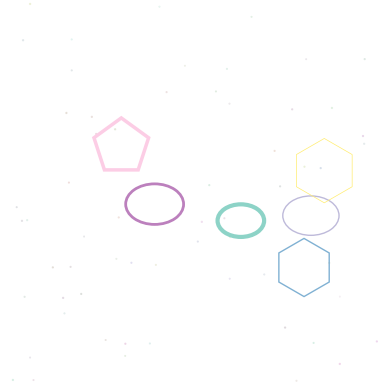[{"shape": "oval", "thickness": 3, "radius": 0.3, "center": [0.626, 0.427]}, {"shape": "oval", "thickness": 1, "radius": 0.37, "center": [0.808, 0.44]}, {"shape": "hexagon", "thickness": 1, "radius": 0.38, "center": [0.79, 0.305]}, {"shape": "pentagon", "thickness": 2.5, "radius": 0.37, "center": [0.315, 0.619]}, {"shape": "oval", "thickness": 2, "radius": 0.38, "center": [0.402, 0.47]}, {"shape": "hexagon", "thickness": 0.5, "radius": 0.42, "center": [0.842, 0.557]}]